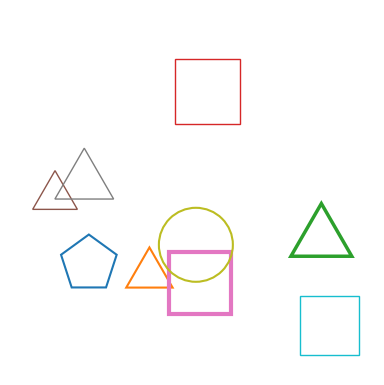[{"shape": "pentagon", "thickness": 1.5, "radius": 0.38, "center": [0.231, 0.315]}, {"shape": "triangle", "thickness": 1.5, "radius": 0.35, "center": [0.388, 0.288]}, {"shape": "triangle", "thickness": 2.5, "radius": 0.46, "center": [0.835, 0.38]}, {"shape": "square", "thickness": 1, "radius": 0.42, "center": [0.538, 0.763]}, {"shape": "triangle", "thickness": 1, "radius": 0.34, "center": [0.143, 0.49]}, {"shape": "square", "thickness": 3, "radius": 0.4, "center": [0.52, 0.265]}, {"shape": "triangle", "thickness": 1, "radius": 0.44, "center": [0.219, 0.527]}, {"shape": "circle", "thickness": 1.5, "radius": 0.48, "center": [0.509, 0.364]}, {"shape": "square", "thickness": 1, "radius": 0.38, "center": [0.856, 0.155]}]